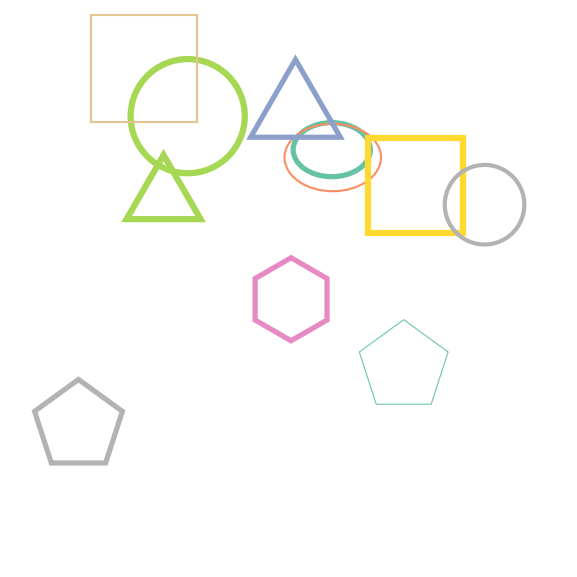[{"shape": "oval", "thickness": 2.5, "radius": 0.33, "center": [0.574, 0.74]}, {"shape": "pentagon", "thickness": 0.5, "radius": 0.4, "center": [0.699, 0.365]}, {"shape": "oval", "thickness": 1, "radius": 0.42, "center": [0.576, 0.726]}, {"shape": "triangle", "thickness": 2.5, "radius": 0.45, "center": [0.512, 0.806]}, {"shape": "hexagon", "thickness": 2.5, "radius": 0.36, "center": [0.504, 0.481]}, {"shape": "circle", "thickness": 3, "radius": 0.49, "center": [0.325, 0.798]}, {"shape": "triangle", "thickness": 3, "radius": 0.37, "center": [0.283, 0.657]}, {"shape": "square", "thickness": 3, "radius": 0.41, "center": [0.719, 0.677]}, {"shape": "square", "thickness": 1, "radius": 0.46, "center": [0.249, 0.88]}, {"shape": "pentagon", "thickness": 2.5, "radius": 0.4, "center": [0.136, 0.262]}, {"shape": "circle", "thickness": 2, "radius": 0.34, "center": [0.839, 0.645]}]